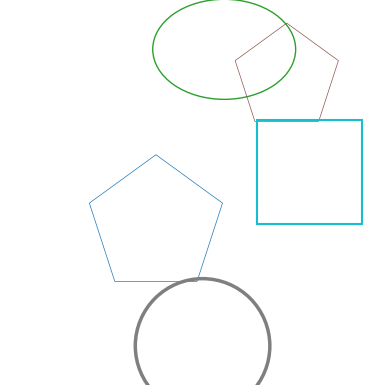[{"shape": "pentagon", "thickness": 0.5, "radius": 0.91, "center": [0.405, 0.416]}, {"shape": "oval", "thickness": 1, "radius": 0.93, "center": [0.582, 0.872]}, {"shape": "pentagon", "thickness": 0.5, "radius": 0.7, "center": [0.745, 0.799]}, {"shape": "circle", "thickness": 2.5, "radius": 0.87, "center": [0.526, 0.102]}, {"shape": "square", "thickness": 1.5, "radius": 0.68, "center": [0.805, 0.553]}]